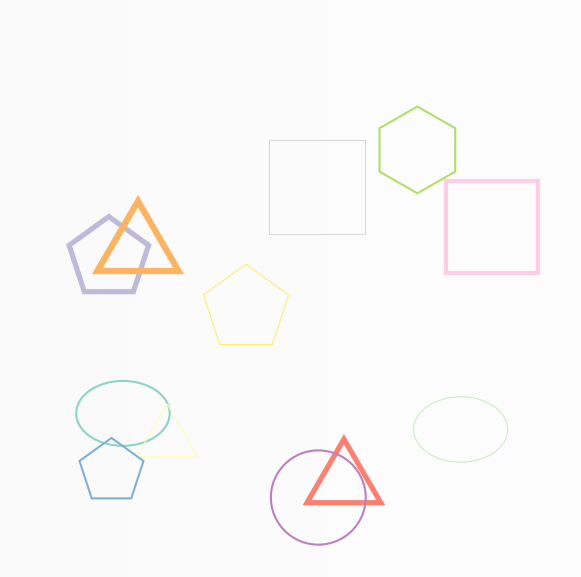[{"shape": "oval", "thickness": 1, "radius": 0.4, "center": [0.212, 0.283]}, {"shape": "triangle", "thickness": 0.5, "radius": 0.31, "center": [0.288, 0.239]}, {"shape": "pentagon", "thickness": 2.5, "radius": 0.36, "center": [0.187, 0.552]}, {"shape": "triangle", "thickness": 2.5, "radius": 0.37, "center": [0.592, 0.165]}, {"shape": "pentagon", "thickness": 1, "radius": 0.29, "center": [0.192, 0.183]}, {"shape": "triangle", "thickness": 3, "radius": 0.4, "center": [0.237, 0.57]}, {"shape": "hexagon", "thickness": 1, "radius": 0.38, "center": [0.718, 0.74]}, {"shape": "square", "thickness": 2, "radius": 0.4, "center": [0.847, 0.605]}, {"shape": "square", "thickness": 0.5, "radius": 0.41, "center": [0.546, 0.676]}, {"shape": "circle", "thickness": 1, "radius": 0.41, "center": [0.548, 0.138]}, {"shape": "oval", "thickness": 0.5, "radius": 0.4, "center": [0.793, 0.255]}, {"shape": "pentagon", "thickness": 0.5, "radius": 0.38, "center": [0.423, 0.465]}]